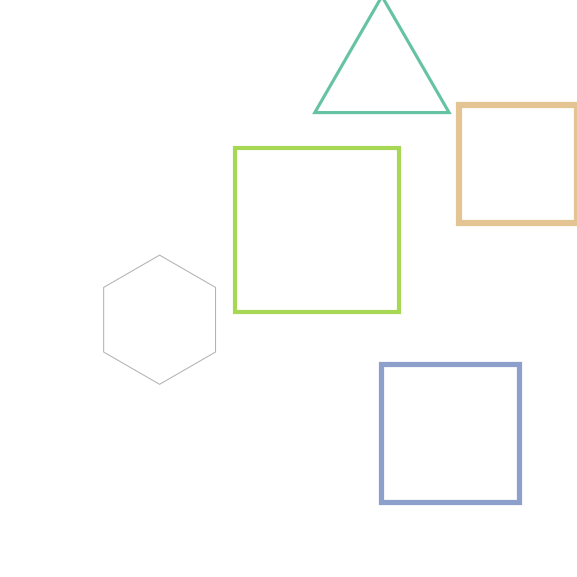[{"shape": "triangle", "thickness": 1.5, "radius": 0.67, "center": [0.661, 0.871]}, {"shape": "square", "thickness": 2.5, "radius": 0.6, "center": [0.779, 0.25]}, {"shape": "square", "thickness": 2, "radius": 0.71, "center": [0.549, 0.601]}, {"shape": "square", "thickness": 3, "radius": 0.51, "center": [0.897, 0.715]}, {"shape": "hexagon", "thickness": 0.5, "radius": 0.56, "center": [0.276, 0.446]}]